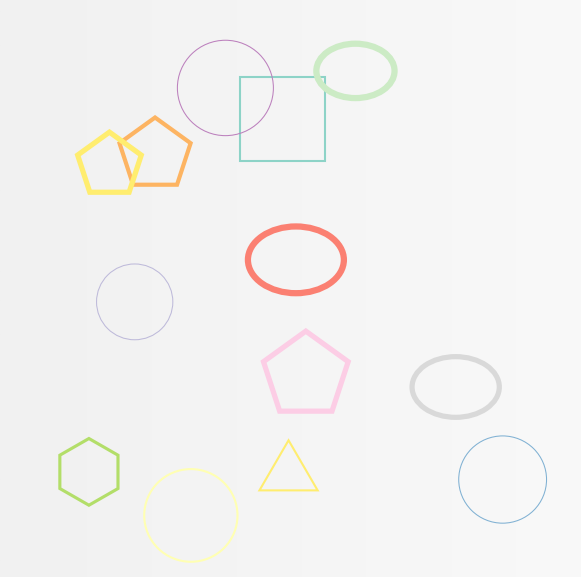[{"shape": "square", "thickness": 1, "radius": 0.36, "center": [0.486, 0.793]}, {"shape": "circle", "thickness": 1, "radius": 0.4, "center": [0.328, 0.107]}, {"shape": "circle", "thickness": 0.5, "radius": 0.33, "center": [0.232, 0.476]}, {"shape": "oval", "thickness": 3, "radius": 0.41, "center": [0.509, 0.549]}, {"shape": "circle", "thickness": 0.5, "radius": 0.38, "center": [0.865, 0.169]}, {"shape": "pentagon", "thickness": 2, "radius": 0.32, "center": [0.267, 0.731]}, {"shape": "hexagon", "thickness": 1.5, "radius": 0.29, "center": [0.153, 0.182]}, {"shape": "pentagon", "thickness": 2.5, "radius": 0.38, "center": [0.526, 0.349]}, {"shape": "oval", "thickness": 2.5, "radius": 0.38, "center": [0.784, 0.329]}, {"shape": "circle", "thickness": 0.5, "radius": 0.41, "center": [0.388, 0.847]}, {"shape": "oval", "thickness": 3, "radius": 0.34, "center": [0.612, 0.876]}, {"shape": "triangle", "thickness": 1, "radius": 0.29, "center": [0.496, 0.179]}, {"shape": "pentagon", "thickness": 2.5, "radius": 0.29, "center": [0.188, 0.713]}]